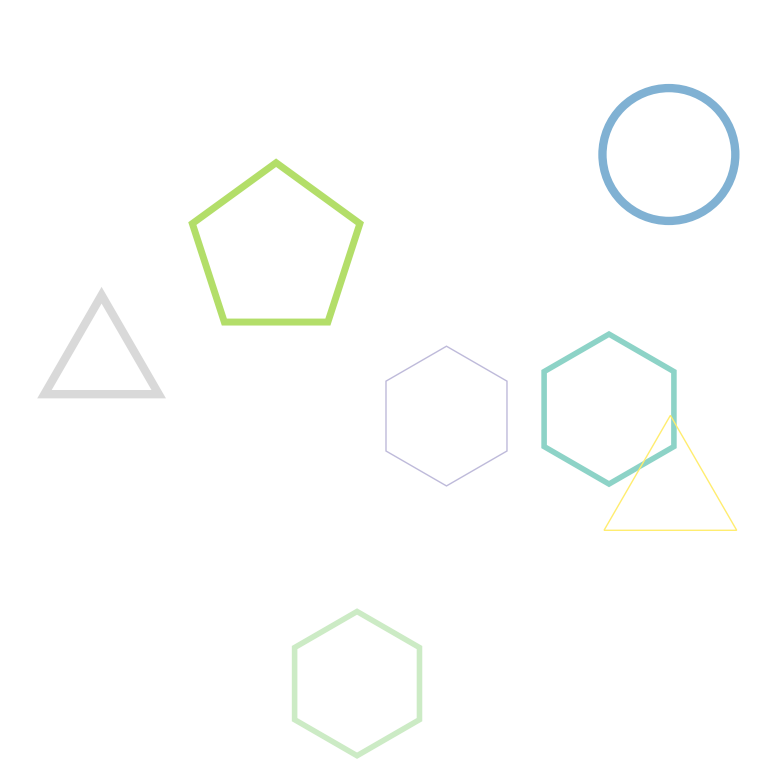[{"shape": "hexagon", "thickness": 2, "radius": 0.49, "center": [0.791, 0.469]}, {"shape": "hexagon", "thickness": 0.5, "radius": 0.45, "center": [0.58, 0.46]}, {"shape": "circle", "thickness": 3, "radius": 0.43, "center": [0.869, 0.799]}, {"shape": "pentagon", "thickness": 2.5, "radius": 0.57, "center": [0.359, 0.674]}, {"shape": "triangle", "thickness": 3, "radius": 0.43, "center": [0.132, 0.531]}, {"shape": "hexagon", "thickness": 2, "radius": 0.47, "center": [0.464, 0.112]}, {"shape": "triangle", "thickness": 0.5, "radius": 0.5, "center": [0.871, 0.361]}]